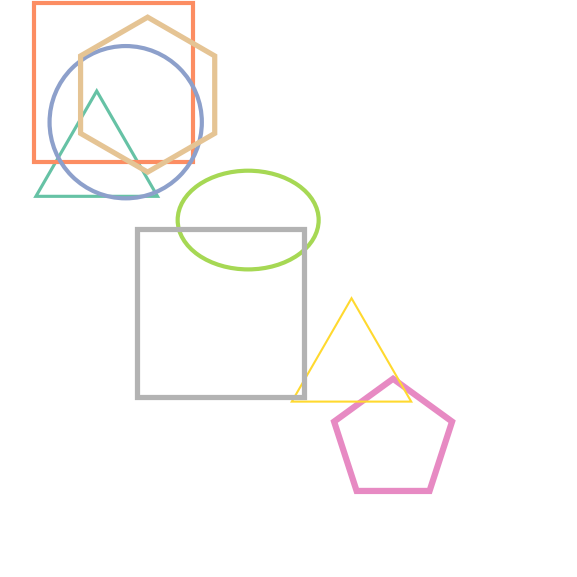[{"shape": "triangle", "thickness": 1.5, "radius": 0.61, "center": [0.167, 0.72]}, {"shape": "square", "thickness": 2, "radius": 0.69, "center": [0.197, 0.857]}, {"shape": "circle", "thickness": 2, "radius": 0.66, "center": [0.218, 0.788]}, {"shape": "pentagon", "thickness": 3, "radius": 0.54, "center": [0.681, 0.236]}, {"shape": "oval", "thickness": 2, "radius": 0.61, "center": [0.43, 0.618]}, {"shape": "triangle", "thickness": 1, "radius": 0.6, "center": [0.609, 0.363]}, {"shape": "hexagon", "thickness": 2.5, "radius": 0.67, "center": [0.256, 0.835]}, {"shape": "square", "thickness": 2.5, "radius": 0.72, "center": [0.382, 0.457]}]